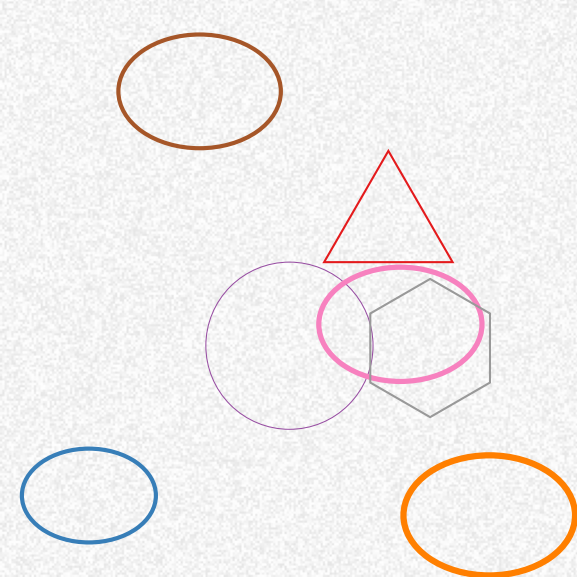[{"shape": "triangle", "thickness": 1, "radius": 0.64, "center": [0.672, 0.609]}, {"shape": "oval", "thickness": 2, "radius": 0.58, "center": [0.154, 0.141]}, {"shape": "circle", "thickness": 0.5, "radius": 0.72, "center": [0.501, 0.4]}, {"shape": "oval", "thickness": 3, "radius": 0.74, "center": [0.847, 0.107]}, {"shape": "oval", "thickness": 2, "radius": 0.7, "center": [0.346, 0.841]}, {"shape": "oval", "thickness": 2.5, "radius": 0.71, "center": [0.693, 0.438]}, {"shape": "hexagon", "thickness": 1, "radius": 0.6, "center": [0.745, 0.396]}]